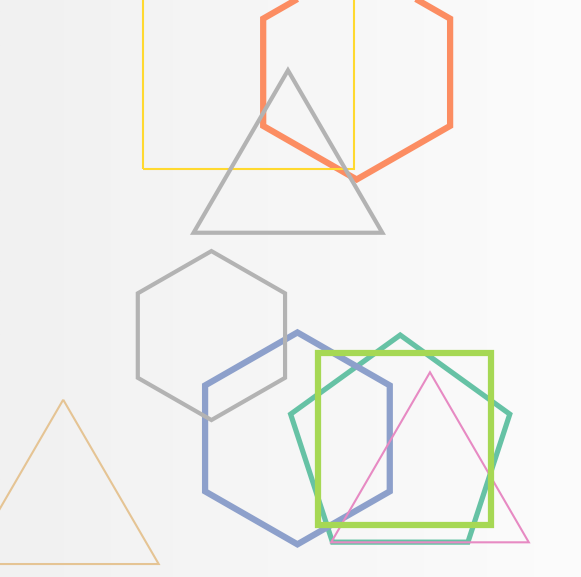[{"shape": "pentagon", "thickness": 2.5, "radius": 0.99, "center": [0.689, 0.221]}, {"shape": "hexagon", "thickness": 3, "radius": 0.93, "center": [0.614, 0.874]}, {"shape": "hexagon", "thickness": 3, "radius": 0.92, "center": [0.512, 0.24]}, {"shape": "triangle", "thickness": 1, "radius": 0.98, "center": [0.74, 0.158]}, {"shape": "square", "thickness": 3, "radius": 0.75, "center": [0.696, 0.239]}, {"shape": "square", "thickness": 1, "radius": 0.91, "center": [0.428, 0.887]}, {"shape": "triangle", "thickness": 1, "radius": 0.95, "center": [0.109, 0.117]}, {"shape": "hexagon", "thickness": 2, "radius": 0.73, "center": [0.364, 0.418]}, {"shape": "triangle", "thickness": 2, "radius": 0.94, "center": [0.495, 0.69]}]